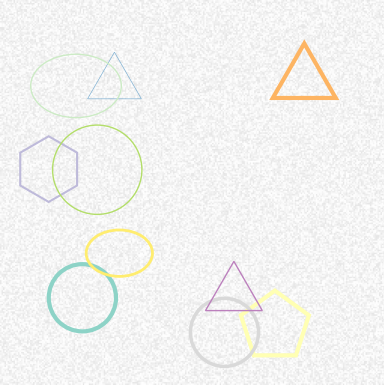[{"shape": "circle", "thickness": 3, "radius": 0.44, "center": [0.214, 0.227]}, {"shape": "pentagon", "thickness": 3, "radius": 0.46, "center": [0.714, 0.152]}, {"shape": "hexagon", "thickness": 1.5, "radius": 0.43, "center": [0.126, 0.561]}, {"shape": "triangle", "thickness": 0.5, "radius": 0.4, "center": [0.297, 0.784]}, {"shape": "triangle", "thickness": 3, "radius": 0.47, "center": [0.79, 0.793]}, {"shape": "circle", "thickness": 1, "radius": 0.58, "center": [0.253, 0.559]}, {"shape": "circle", "thickness": 2.5, "radius": 0.44, "center": [0.583, 0.137]}, {"shape": "triangle", "thickness": 1, "radius": 0.43, "center": [0.607, 0.236]}, {"shape": "oval", "thickness": 1, "radius": 0.59, "center": [0.197, 0.777]}, {"shape": "oval", "thickness": 2, "radius": 0.43, "center": [0.31, 0.342]}]